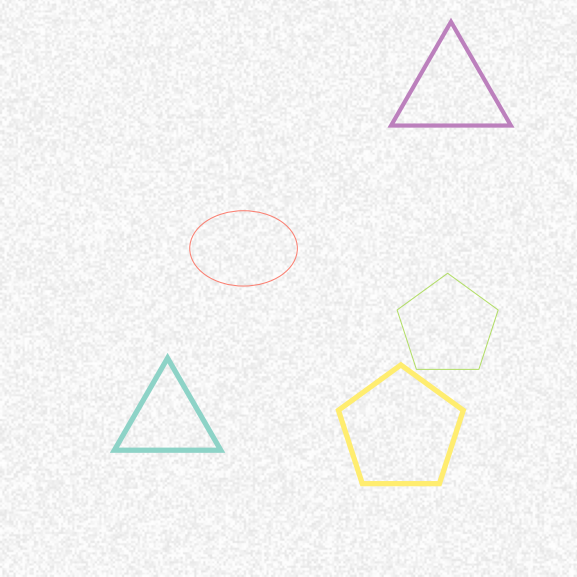[{"shape": "triangle", "thickness": 2.5, "radius": 0.53, "center": [0.29, 0.273]}, {"shape": "oval", "thickness": 0.5, "radius": 0.47, "center": [0.422, 0.569]}, {"shape": "pentagon", "thickness": 0.5, "radius": 0.46, "center": [0.775, 0.434]}, {"shape": "triangle", "thickness": 2, "radius": 0.6, "center": [0.781, 0.842]}, {"shape": "pentagon", "thickness": 2.5, "radius": 0.57, "center": [0.694, 0.254]}]